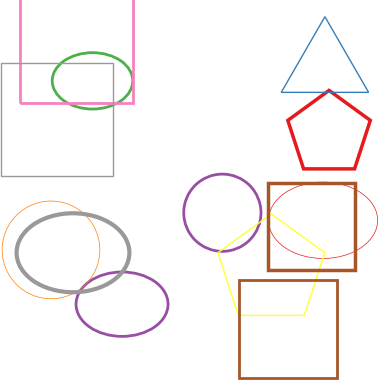[{"shape": "oval", "thickness": 0.5, "radius": 0.71, "center": [0.839, 0.428]}, {"shape": "pentagon", "thickness": 2.5, "radius": 0.56, "center": [0.855, 0.653]}, {"shape": "triangle", "thickness": 1, "radius": 0.66, "center": [0.844, 0.826]}, {"shape": "oval", "thickness": 2, "radius": 0.52, "center": [0.24, 0.79]}, {"shape": "oval", "thickness": 2, "radius": 0.6, "center": [0.317, 0.21]}, {"shape": "circle", "thickness": 2, "radius": 0.5, "center": [0.578, 0.447]}, {"shape": "circle", "thickness": 0.5, "radius": 0.63, "center": [0.132, 0.351]}, {"shape": "pentagon", "thickness": 1, "radius": 0.73, "center": [0.705, 0.299]}, {"shape": "square", "thickness": 2.5, "radius": 0.56, "center": [0.81, 0.412]}, {"shape": "square", "thickness": 2, "radius": 0.64, "center": [0.747, 0.145]}, {"shape": "square", "thickness": 2, "radius": 0.74, "center": [0.198, 0.879]}, {"shape": "square", "thickness": 1, "radius": 0.73, "center": [0.148, 0.69]}, {"shape": "oval", "thickness": 3, "radius": 0.73, "center": [0.19, 0.343]}]